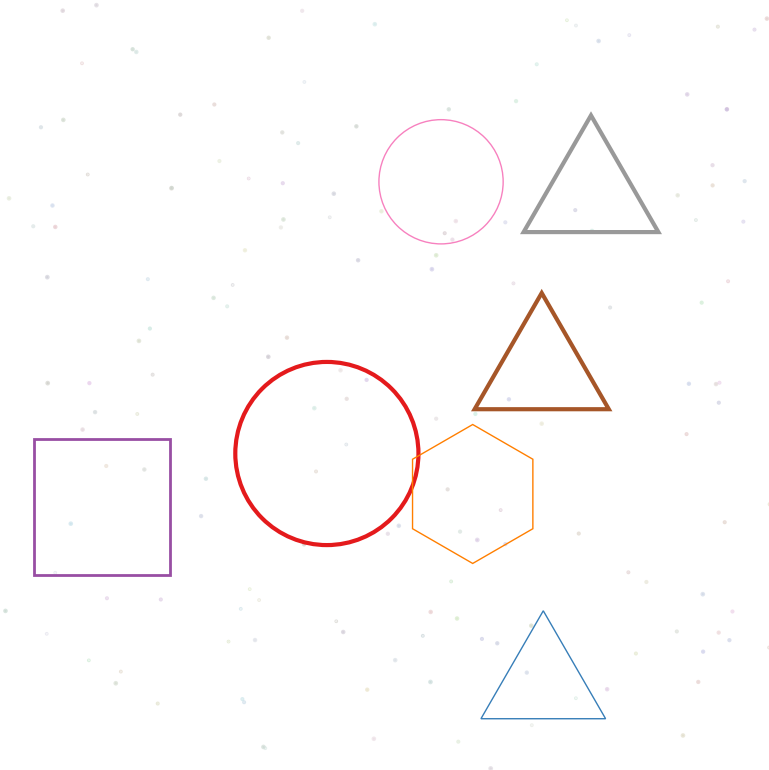[{"shape": "circle", "thickness": 1.5, "radius": 0.59, "center": [0.425, 0.411]}, {"shape": "triangle", "thickness": 0.5, "radius": 0.47, "center": [0.706, 0.113]}, {"shape": "square", "thickness": 1, "radius": 0.44, "center": [0.132, 0.342]}, {"shape": "hexagon", "thickness": 0.5, "radius": 0.45, "center": [0.614, 0.358]}, {"shape": "triangle", "thickness": 1.5, "radius": 0.5, "center": [0.704, 0.519]}, {"shape": "circle", "thickness": 0.5, "radius": 0.4, "center": [0.573, 0.764]}, {"shape": "triangle", "thickness": 1.5, "radius": 0.51, "center": [0.768, 0.749]}]